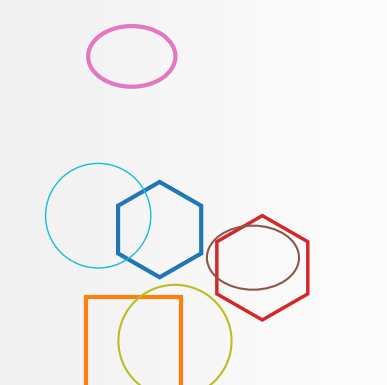[{"shape": "hexagon", "thickness": 3, "radius": 0.62, "center": [0.412, 0.404]}, {"shape": "square", "thickness": 3, "radius": 0.62, "center": [0.344, 0.106]}, {"shape": "hexagon", "thickness": 2.5, "radius": 0.68, "center": [0.677, 0.304]}, {"shape": "oval", "thickness": 1.5, "radius": 0.59, "center": [0.653, 0.331]}, {"shape": "oval", "thickness": 3, "radius": 0.56, "center": [0.34, 0.854]}, {"shape": "circle", "thickness": 1.5, "radius": 0.73, "center": [0.452, 0.114]}, {"shape": "circle", "thickness": 1, "radius": 0.68, "center": [0.253, 0.44]}]